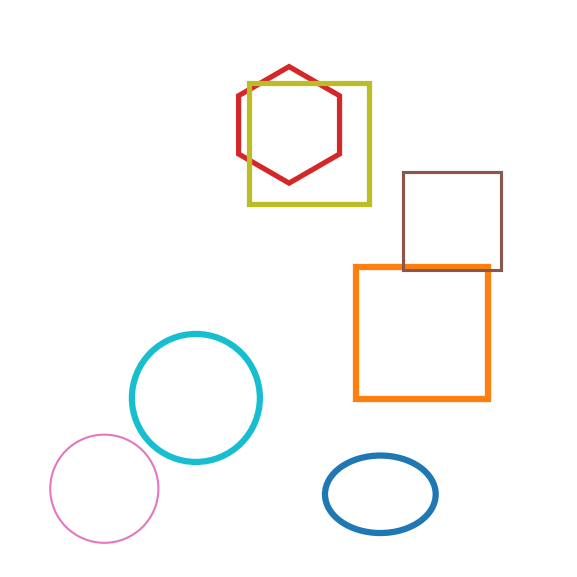[{"shape": "oval", "thickness": 3, "radius": 0.48, "center": [0.659, 0.143]}, {"shape": "square", "thickness": 3, "radius": 0.57, "center": [0.731, 0.422]}, {"shape": "hexagon", "thickness": 2.5, "radius": 0.5, "center": [0.501, 0.783]}, {"shape": "square", "thickness": 1.5, "radius": 0.43, "center": [0.783, 0.616]}, {"shape": "circle", "thickness": 1, "radius": 0.47, "center": [0.181, 0.153]}, {"shape": "square", "thickness": 2.5, "radius": 0.52, "center": [0.535, 0.75]}, {"shape": "circle", "thickness": 3, "radius": 0.55, "center": [0.339, 0.31]}]